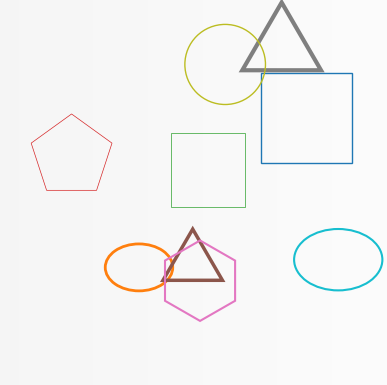[{"shape": "square", "thickness": 1, "radius": 0.59, "center": [0.791, 0.694]}, {"shape": "oval", "thickness": 2, "radius": 0.44, "center": [0.359, 0.305]}, {"shape": "square", "thickness": 0.5, "radius": 0.48, "center": [0.536, 0.558]}, {"shape": "pentagon", "thickness": 0.5, "radius": 0.55, "center": [0.185, 0.594]}, {"shape": "triangle", "thickness": 2.5, "radius": 0.44, "center": [0.497, 0.316]}, {"shape": "hexagon", "thickness": 1.5, "radius": 0.52, "center": [0.516, 0.271]}, {"shape": "triangle", "thickness": 3, "radius": 0.59, "center": [0.727, 0.876]}, {"shape": "circle", "thickness": 1, "radius": 0.52, "center": [0.581, 0.833]}, {"shape": "oval", "thickness": 1.5, "radius": 0.57, "center": [0.873, 0.325]}]